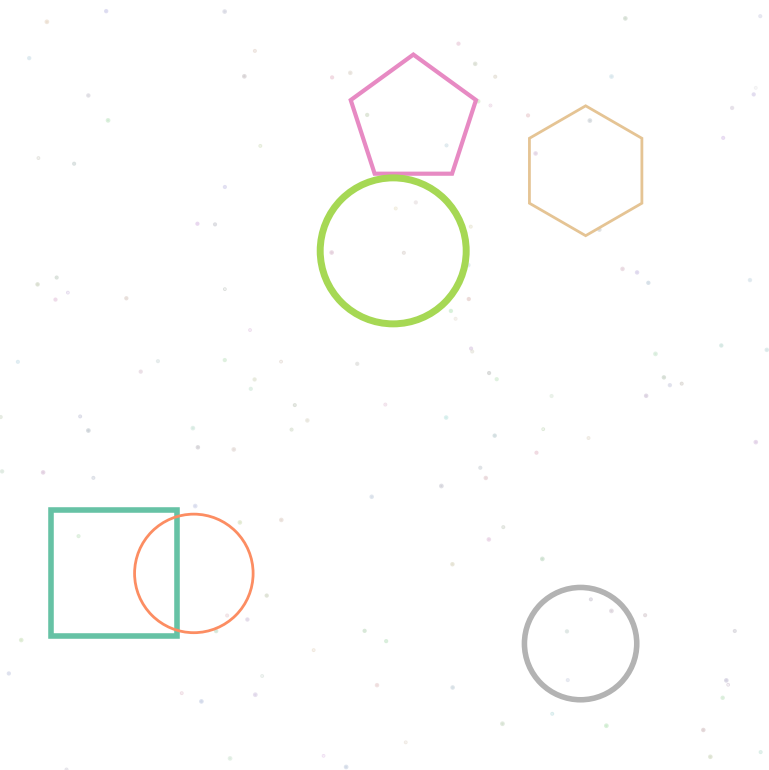[{"shape": "square", "thickness": 2, "radius": 0.41, "center": [0.148, 0.256]}, {"shape": "circle", "thickness": 1, "radius": 0.38, "center": [0.252, 0.255]}, {"shape": "pentagon", "thickness": 1.5, "radius": 0.43, "center": [0.537, 0.844]}, {"shape": "circle", "thickness": 2.5, "radius": 0.47, "center": [0.511, 0.674]}, {"shape": "hexagon", "thickness": 1, "radius": 0.42, "center": [0.761, 0.778]}, {"shape": "circle", "thickness": 2, "radius": 0.36, "center": [0.754, 0.164]}]